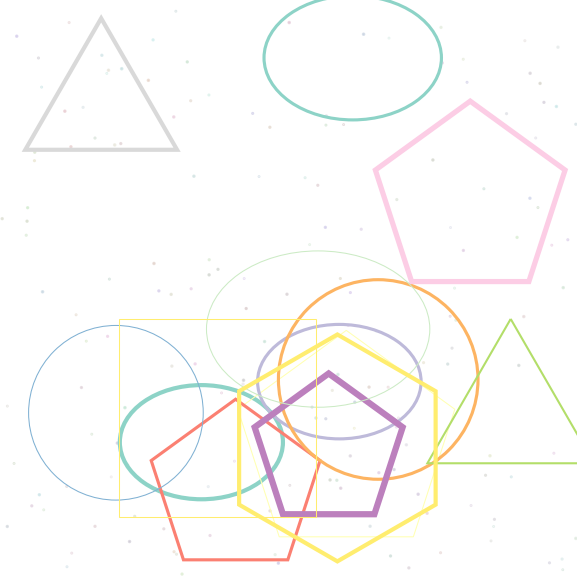[{"shape": "oval", "thickness": 1.5, "radius": 0.77, "center": [0.611, 0.899]}, {"shape": "oval", "thickness": 2, "radius": 0.71, "center": [0.349, 0.233]}, {"shape": "pentagon", "thickness": 0.5, "radius": 0.99, "center": [0.6, 0.229]}, {"shape": "oval", "thickness": 1.5, "radius": 0.71, "center": [0.588, 0.338]}, {"shape": "pentagon", "thickness": 1.5, "radius": 0.77, "center": [0.408, 0.154]}, {"shape": "circle", "thickness": 0.5, "radius": 0.76, "center": [0.201, 0.284]}, {"shape": "circle", "thickness": 1.5, "radius": 0.86, "center": [0.655, 0.342]}, {"shape": "triangle", "thickness": 1, "radius": 0.83, "center": [0.884, 0.28]}, {"shape": "pentagon", "thickness": 2.5, "radius": 0.86, "center": [0.814, 0.651]}, {"shape": "triangle", "thickness": 2, "radius": 0.76, "center": [0.175, 0.816]}, {"shape": "pentagon", "thickness": 3, "radius": 0.67, "center": [0.569, 0.218]}, {"shape": "oval", "thickness": 0.5, "radius": 0.97, "center": [0.551, 0.429]}, {"shape": "square", "thickness": 0.5, "radius": 0.85, "center": [0.377, 0.275]}, {"shape": "hexagon", "thickness": 2, "radius": 0.98, "center": [0.584, 0.223]}]